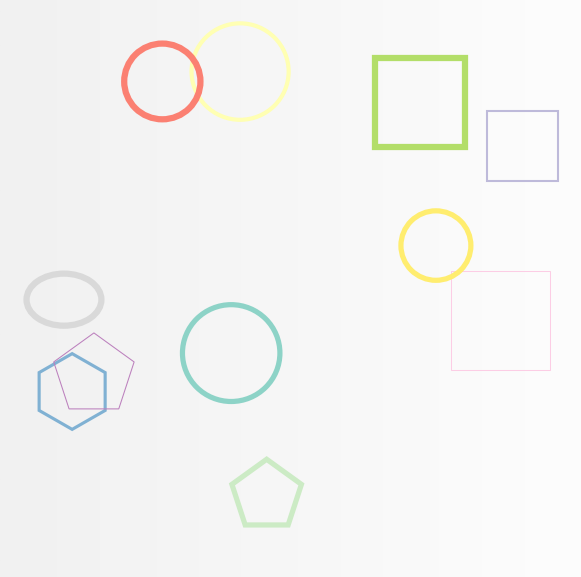[{"shape": "circle", "thickness": 2.5, "radius": 0.42, "center": [0.398, 0.388]}, {"shape": "circle", "thickness": 2, "radius": 0.42, "center": [0.413, 0.875]}, {"shape": "square", "thickness": 1, "radius": 0.3, "center": [0.899, 0.746]}, {"shape": "circle", "thickness": 3, "radius": 0.33, "center": [0.279, 0.858]}, {"shape": "hexagon", "thickness": 1.5, "radius": 0.33, "center": [0.124, 0.321]}, {"shape": "square", "thickness": 3, "radius": 0.38, "center": [0.723, 0.821]}, {"shape": "square", "thickness": 0.5, "radius": 0.43, "center": [0.861, 0.444]}, {"shape": "oval", "thickness": 3, "radius": 0.32, "center": [0.11, 0.48]}, {"shape": "pentagon", "thickness": 0.5, "radius": 0.36, "center": [0.162, 0.35]}, {"shape": "pentagon", "thickness": 2.5, "radius": 0.31, "center": [0.459, 0.141]}, {"shape": "circle", "thickness": 2.5, "radius": 0.3, "center": [0.75, 0.574]}]